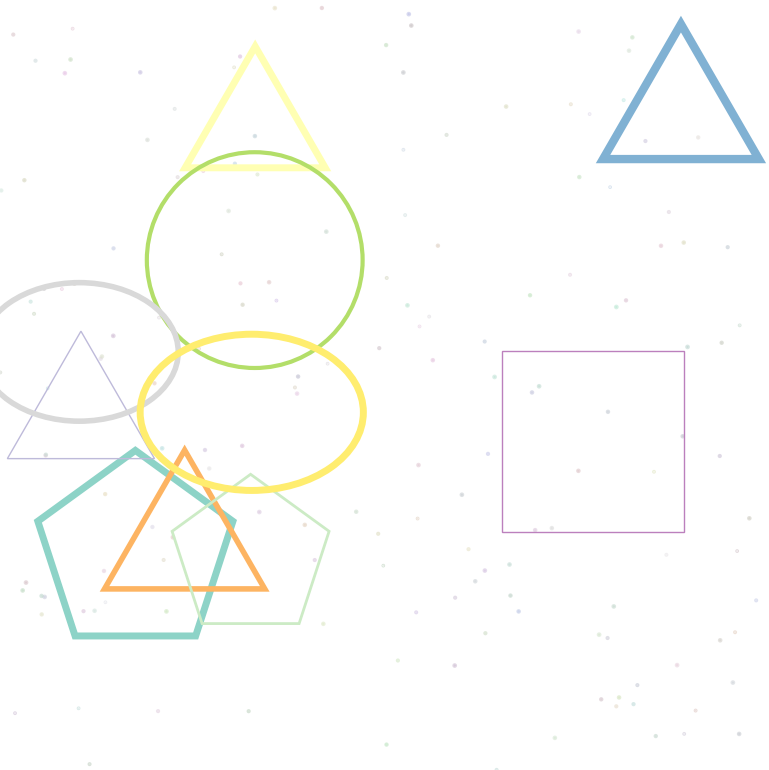[{"shape": "pentagon", "thickness": 2.5, "radius": 0.67, "center": [0.176, 0.282]}, {"shape": "triangle", "thickness": 2.5, "radius": 0.53, "center": [0.331, 0.835]}, {"shape": "triangle", "thickness": 0.5, "radius": 0.55, "center": [0.105, 0.46]}, {"shape": "triangle", "thickness": 3, "radius": 0.58, "center": [0.884, 0.852]}, {"shape": "triangle", "thickness": 2, "radius": 0.6, "center": [0.24, 0.295]}, {"shape": "circle", "thickness": 1.5, "radius": 0.7, "center": [0.331, 0.662]}, {"shape": "oval", "thickness": 2, "radius": 0.64, "center": [0.103, 0.543]}, {"shape": "square", "thickness": 0.5, "radius": 0.59, "center": [0.77, 0.427]}, {"shape": "pentagon", "thickness": 1, "radius": 0.54, "center": [0.325, 0.277]}, {"shape": "oval", "thickness": 2.5, "radius": 0.72, "center": [0.327, 0.465]}]